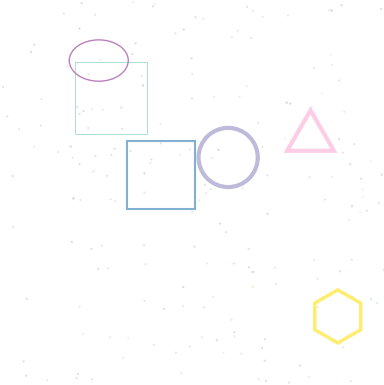[{"shape": "square", "thickness": 0.5, "radius": 0.47, "center": [0.289, 0.746]}, {"shape": "circle", "thickness": 3, "radius": 0.38, "center": [0.593, 0.591]}, {"shape": "square", "thickness": 1.5, "radius": 0.44, "center": [0.419, 0.546]}, {"shape": "triangle", "thickness": 3, "radius": 0.35, "center": [0.807, 0.643]}, {"shape": "oval", "thickness": 1, "radius": 0.38, "center": [0.257, 0.843]}, {"shape": "hexagon", "thickness": 2.5, "radius": 0.34, "center": [0.877, 0.178]}]